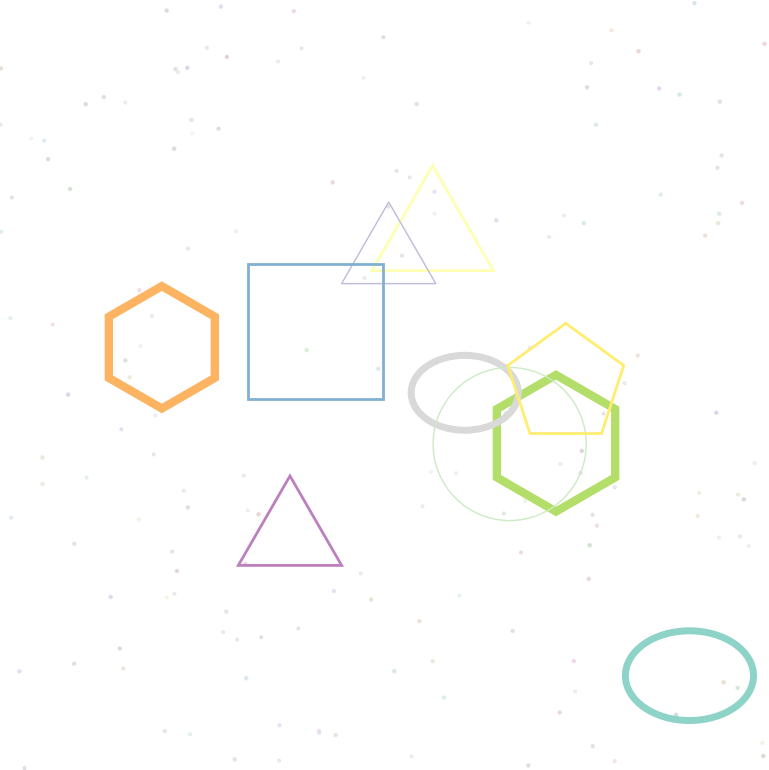[{"shape": "oval", "thickness": 2.5, "radius": 0.42, "center": [0.895, 0.123]}, {"shape": "triangle", "thickness": 1, "radius": 0.46, "center": [0.562, 0.694]}, {"shape": "triangle", "thickness": 0.5, "radius": 0.35, "center": [0.505, 0.667]}, {"shape": "square", "thickness": 1, "radius": 0.44, "center": [0.409, 0.569]}, {"shape": "hexagon", "thickness": 3, "radius": 0.4, "center": [0.21, 0.549]}, {"shape": "hexagon", "thickness": 3, "radius": 0.44, "center": [0.722, 0.424]}, {"shape": "oval", "thickness": 2.5, "radius": 0.35, "center": [0.604, 0.49]}, {"shape": "triangle", "thickness": 1, "radius": 0.39, "center": [0.377, 0.304]}, {"shape": "circle", "thickness": 0.5, "radius": 0.5, "center": [0.662, 0.423]}, {"shape": "pentagon", "thickness": 1, "radius": 0.4, "center": [0.735, 0.501]}]